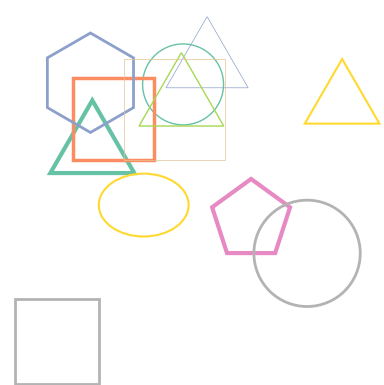[{"shape": "circle", "thickness": 1, "radius": 0.53, "center": [0.476, 0.781]}, {"shape": "triangle", "thickness": 3, "radius": 0.63, "center": [0.24, 0.613]}, {"shape": "square", "thickness": 2.5, "radius": 0.53, "center": [0.295, 0.691]}, {"shape": "triangle", "thickness": 0.5, "radius": 0.62, "center": [0.538, 0.834]}, {"shape": "hexagon", "thickness": 2, "radius": 0.65, "center": [0.235, 0.785]}, {"shape": "pentagon", "thickness": 3, "radius": 0.53, "center": [0.652, 0.429]}, {"shape": "triangle", "thickness": 1, "radius": 0.64, "center": [0.471, 0.736]}, {"shape": "triangle", "thickness": 1.5, "radius": 0.56, "center": [0.889, 0.735]}, {"shape": "oval", "thickness": 1.5, "radius": 0.58, "center": [0.373, 0.467]}, {"shape": "square", "thickness": 0.5, "radius": 0.65, "center": [0.453, 0.716]}, {"shape": "square", "thickness": 2, "radius": 0.55, "center": [0.148, 0.113]}, {"shape": "circle", "thickness": 2, "radius": 0.69, "center": [0.798, 0.342]}]